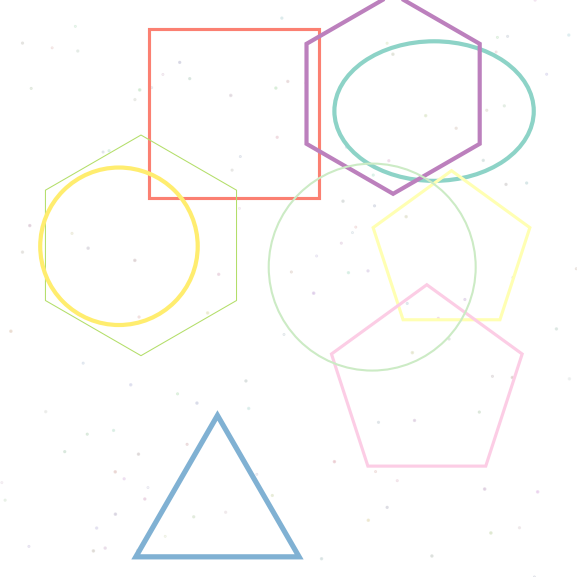[{"shape": "oval", "thickness": 2, "radius": 0.86, "center": [0.752, 0.807]}, {"shape": "pentagon", "thickness": 1.5, "radius": 0.71, "center": [0.782, 0.561]}, {"shape": "square", "thickness": 1.5, "radius": 0.74, "center": [0.405, 0.803]}, {"shape": "triangle", "thickness": 2.5, "radius": 0.82, "center": [0.377, 0.117]}, {"shape": "hexagon", "thickness": 0.5, "radius": 0.96, "center": [0.244, 0.574]}, {"shape": "pentagon", "thickness": 1.5, "radius": 0.87, "center": [0.739, 0.332]}, {"shape": "hexagon", "thickness": 2, "radius": 0.87, "center": [0.681, 0.837]}, {"shape": "circle", "thickness": 1, "radius": 0.9, "center": [0.645, 0.537]}, {"shape": "circle", "thickness": 2, "radius": 0.68, "center": [0.206, 0.573]}]